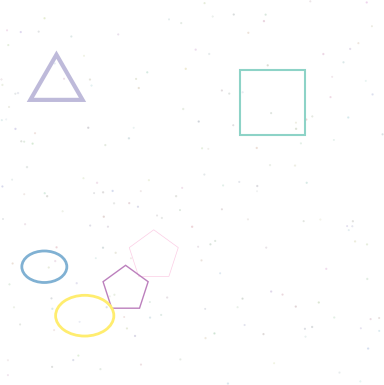[{"shape": "square", "thickness": 1.5, "radius": 0.42, "center": [0.708, 0.734]}, {"shape": "triangle", "thickness": 3, "radius": 0.39, "center": [0.147, 0.78]}, {"shape": "oval", "thickness": 2, "radius": 0.29, "center": [0.115, 0.307]}, {"shape": "pentagon", "thickness": 0.5, "radius": 0.33, "center": [0.399, 0.336]}, {"shape": "pentagon", "thickness": 1, "radius": 0.31, "center": [0.326, 0.249]}, {"shape": "oval", "thickness": 2, "radius": 0.38, "center": [0.22, 0.18]}]